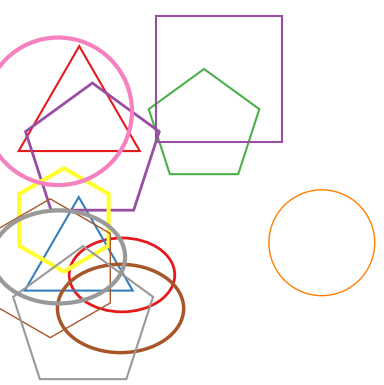[{"shape": "triangle", "thickness": 1.5, "radius": 0.91, "center": [0.206, 0.698]}, {"shape": "oval", "thickness": 2, "radius": 0.69, "center": [0.317, 0.286]}, {"shape": "triangle", "thickness": 1.5, "radius": 0.81, "center": [0.205, 0.326]}, {"shape": "pentagon", "thickness": 1.5, "radius": 0.76, "center": [0.53, 0.67]}, {"shape": "square", "thickness": 1.5, "radius": 0.82, "center": [0.57, 0.795]}, {"shape": "pentagon", "thickness": 2, "radius": 0.91, "center": [0.24, 0.602]}, {"shape": "circle", "thickness": 1, "radius": 0.69, "center": [0.836, 0.37]}, {"shape": "hexagon", "thickness": 3, "radius": 0.67, "center": [0.166, 0.429]}, {"shape": "oval", "thickness": 2.5, "radius": 0.82, "center": [0.313, 0.199]}, {"shape": "hexagon", "thickness": 1, "radius": 0.9, "center": [0.13, 0.303]}, {"shape": "circle", "thickness": 3, "radius": 0.96, "center": [0.151, 0.711]}, {"shape": "pentagon", "thickness": 1.5, "radius": 0.96, "center": [0.216, 0.17]}, {"shape": "oval", "thickness": 3, "radius": 0.86, "center": [0.152, 0.333]}]